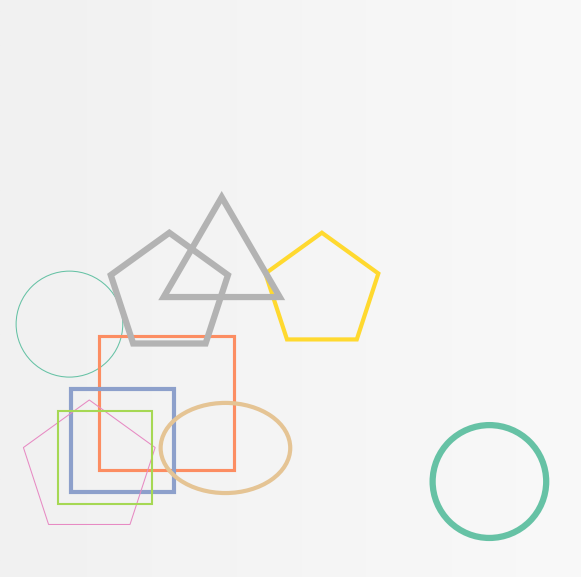[{"shape": "circle", "thickness": 3, "radius": 0.49, "center": [0.842, 0.165]}, {"shape": "circle", "thickness": 0.5, "radius": 0.46, "center": [0.119, 0.438]}, {"shape": "square", "thickness": 1.5, "radius": 0.58, "center": [0.287, 0.3]}, {"shape": "square", "thickness": 2, "radius": 0.44, "center": [0.211, 0.236]}, {"shape": "pentagon", "thickness": 0.5, "radius": 0.6, "center": [0.154, 0.187]}, {"shape": "square", "thickness": 1, "radius": 0.4, "center": [0.181, 0.207]}, {"shape": "pentagon", "thickness": 2, "radius": 0.51, "center": [0.554, 0.494]}, {"shape": "oval", "thickness": 2, "radius": 0.56, "center": [0.388, 0.223]}, {"shape": "pentagon", "thickness": 3, "radius": 0.53, "center": [0.291, 0.49]}, {"shape": "triangle", "thickness": 3, "radius": 0.58, "center": [0.381, 0.542]}]